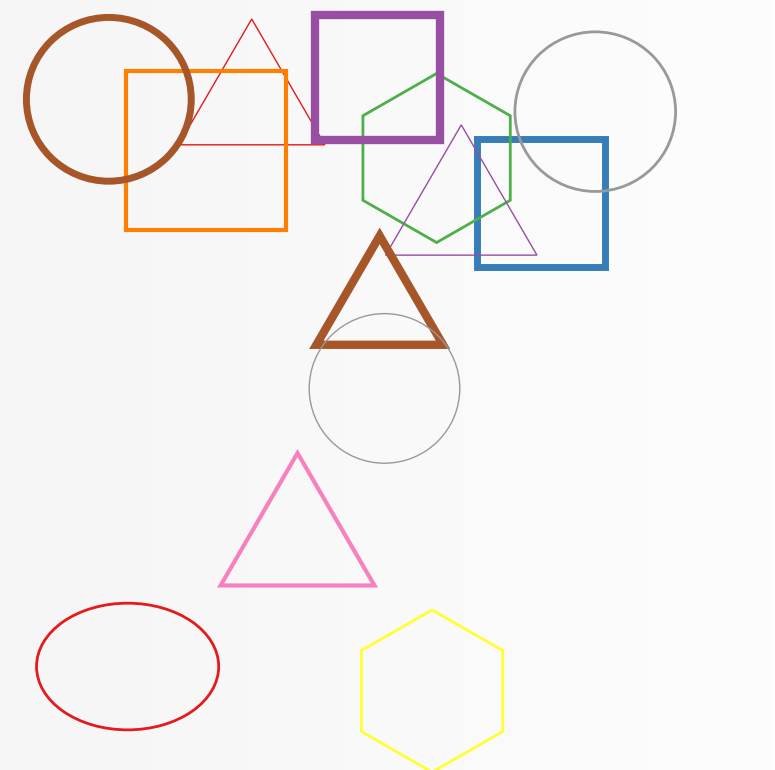[{"shape": "oval", "thickness": 1, "radius": 0.59, "center": [0.165, 0.134]}, {"shape": "triangle", "thickness": 0.5, "radius": 0.54, "center": [0.325, 0.866]}, {"shape": "square", "thickness": 2.5, "radius": 0.41, "center": [0.698, 0.736]}, {"shape": "hexagon", "thickness": 1, "radius": 0.55, "center": [0.563, 0.795]}, {"shape": "square", "thickness": 3, "radius": 0.4, "center": [0.487, 0.9]}, {"shape": "triangle", "thickness": 0.5, "radius": 0.56, "center": [0.595, 0.725]}, {"shape": "square", "thickness": 1.5, "radius": 0.52, "center": [0.266, 0.804]}, {"shape": "hexagon", "thickness": 1, "radius": 0.53, "center": [0.558, 0.103]}, {"shape": "triangle", "thickness": 3, "radius": 0.47, "center": [0.49, 0.599]}, {"shape": "circle", "thickness": 2.5, "radius": 0.53, "center": [0.14, 0.871]}, {"shape": "triangle", "thickness": 1.5, "radius": 0.57, "center": [0.384, 0.297]}, {"shape": "circle", "thickness": 1, "radius": 0.52, "center": [0.768, 0.855]}, {"shape": "circle", "thickness": 0.5, "radius": 0.49, "center": [0.496, 0.496]}]